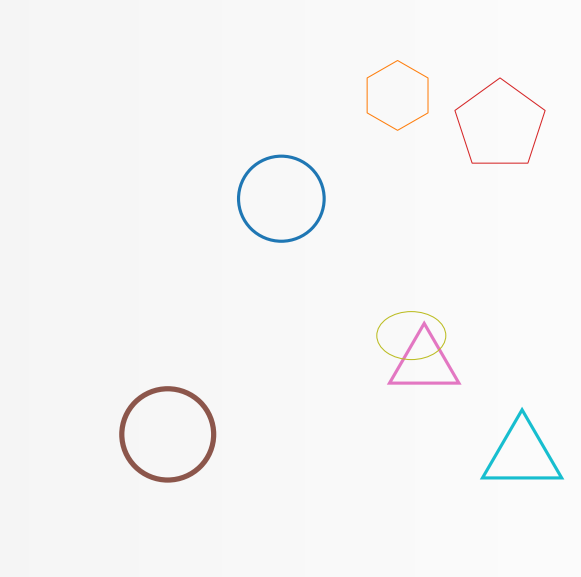[{"shape": "circle", "thickness": 1.5, "radius": 0.37, "center": [0.484, 0.655]}, {"shape": "hexagon", "thickness": 0.5, "radius": 0.3, "center": [0.684, 0.834]}, {"shape": "pentagon", "thickness": 0.5, "radius": 0.41, "center": [0.86, 0.783]}, {"shape": "circle", "thickness": 2.5, "radius": 0.4, "center": [0.289, 0.247]}, {"shape": "triangle", "thickness": 1.5, "radius": 0.34, "center": [0.73, 0.37]}, {"shape": "oval", "thickness": 0.5, "radius": 0.3, "center": [0.708, 0.418]}, {"shape": "triangle", "thickness": 1.5, "radius": 0.39, "center": [0.898, 0.211]}]